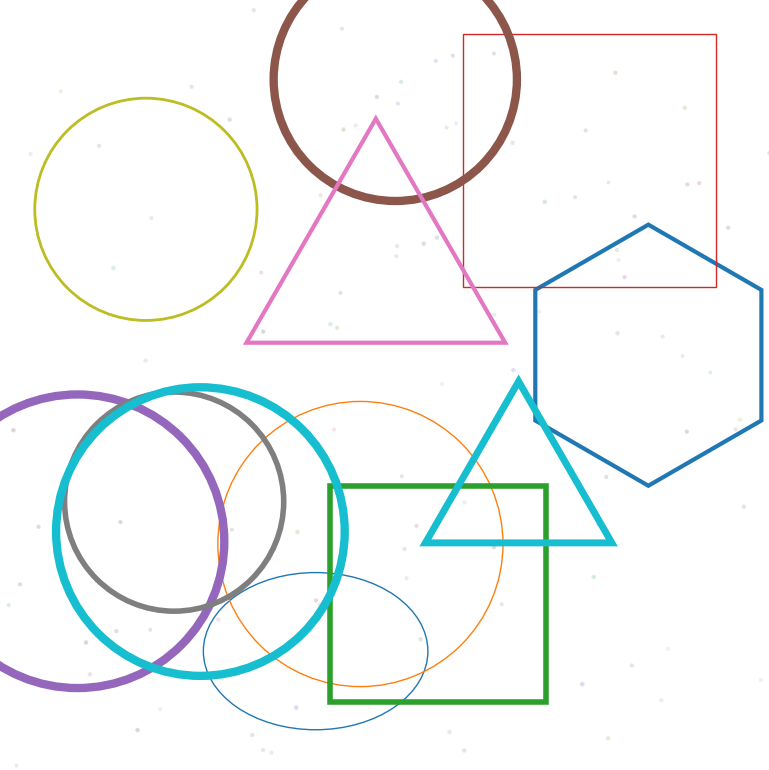[{"shape": "oval", "thickness": 0.5, "radius": 0.73, "center": [0.41, 0.154]}, {"shape": "hexagon", "thickness": 1.5, "radius": 0.85, "center": [0.842, 0.539]}, {"shape": "circle", "thickness": 0.5, "radius": 0.93, "center": [0.468, 0.293]}, {"shape": "square", "thickness": 2, "radius": 0.7, "center": [0.569, 0.229]}, {"shape": "square", "thickness": 0.5, "radius": 0.82, "center": [0.765, 0.792]}, {"shape": "circle", "thickness": 3, "radius": 0.95, "center": [0.101, 0.297]}, {"shape": "circle", "thickness": 3, "radius": 0.79, "center": [0.513, 0.897]}, {"shape": "triangle", "thickness": 1.5, "radius": 0.97, "center": [0.488, 0.652]}, {"shape": "circle", "thickness": 2, "radius": 0.71, "center": [0.226, 0.349]}, {"shape": "circle", "thickness": 1, "radius": 0.72, "center": [0.189, 0.728]}, {"shape": "circle", "thickness": 3, "radius": 0.94, "center": [0.26, 0.31]}, {"shape": "triangle", "thickness": 2.5, "radius": 0.7, "center": [0.674, 0.365]}]